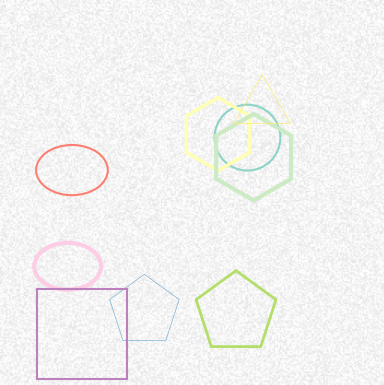[{"shape": "circle", "thickness": 1.5, "radius": 0.43, "center": [0.643, 0.643]}, {"shape": "hexagon", "thickness": 2.5, "radius": 0.47, "center": [0.566, 0.652]}, {"shape": "oval", "thickness": 1.5, "radius": 0.47, "center": [0.187, 0.558]}, {"shape": "pentagon", "thickness": 0.5, "radius": 0.47, "center": [0.375, 0.193]}, {"shape": "pentagon", "thickness": 2, "radius": 0.55, "center": [0.613, 0.188]}, {"shape": "oval", "thickness": 3, "radius": 0.43, "center": [0.176, 0.308]}, {"shape": "square", "thickness": 1.5, "radius": 0.59, "center": [0.212, 0.133]}, {"shape": "hexagon", "thickness": 3, "radius": 0.56, "center": [0.659, 0.592]}, {"shape": "triangle", "thickness": 0.5, "radius": 0.43, "center": [0.681, 0.722]}]